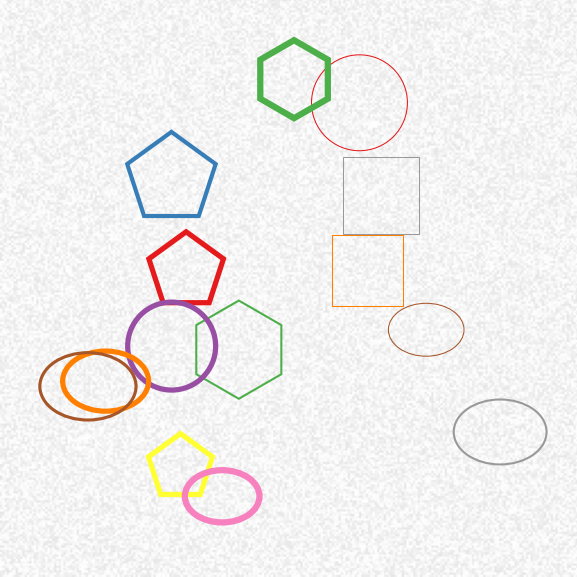[{"shape": "pentagon", "thickness": 2.5, "radius": 0.34, "center": [0.322, 0.53]}, {"shape": "circle", "thickness": 0.5, "radius": 0.42, "center": [0.622, 0.821]}, {"shape": "pentagon", "thickness": 2, "radius": 0.4, "center": [0.297, 0.69]}, {"shape": "hexagon", "thickness": 1, "radius": 0.43, "center": [0.414, 0.394]}, {"shape": "hexagon", "thickness": 3, "radius": 0.34, "center": [0.509, 0.862]}, {"shape": "circle", "thickness": 2.5, "radius": 0.38, "center": [0.297, 0.4]}, {"shape": "square", "thickness": 0.5, "radius": 0.31, "center": [0.636, 0.53]}, {"shape": "oval", "thickness": 2.5, "radius": 0.37, "center": [0.183, 0.339]}, {"shape": "pentagon", "thickness": 2.5, "radius": 0.29, "center": [0.312, 0.19]}, {"shape": "oval", "thickness": 0.5, "radius": 0.33, "center": [0.738, 0.428]}, {"shape": "oval", "thickness": 1.5, "radius": 0.42, "center": [0.152, 0.33]}, {"shape": "oval", "thickness": 3, "radius": 0.32, "center": [0.385, 0.14]}, {"shape": "square", "thickness": 0.5, "radius": 0.33, "center": [0.66, 0.661]}, {"shape": "oval", "thickness": 1, "radius": 0.4, "center": [0.866, 0.251]}]